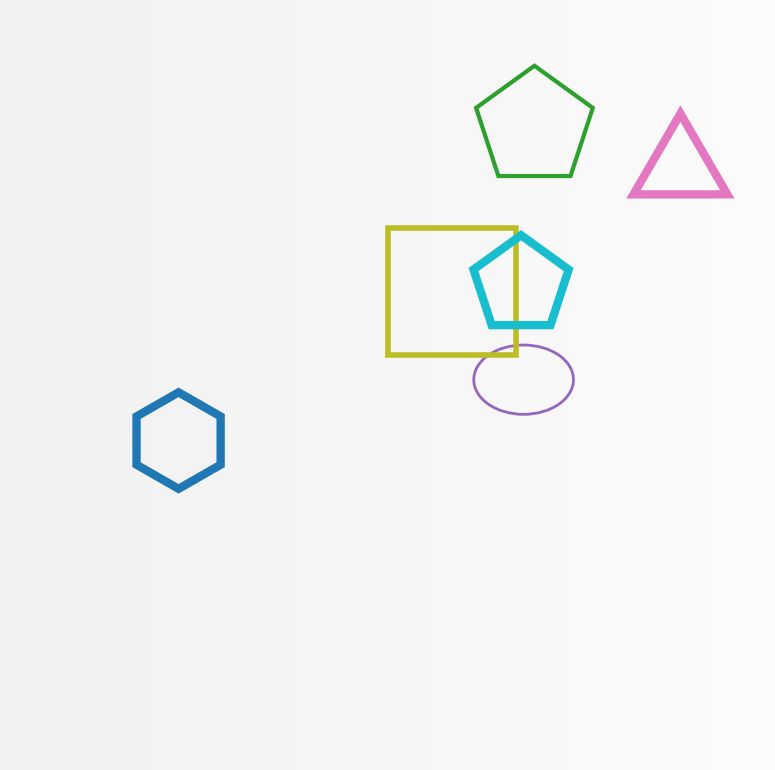[{"shape": "hexagon", "thickness": 3, "radius": 0.31, "center": [0.23, 0.428]}, {"shape": "pentagon", "thickness": 1.5, "radius": 0.4, "center": [0.69, 0.835]}, {"shape": "oval", "thickness": 1, "radius": 0.32, "center": [0.676, 0.507]}, {"shape": "triangle", "thickness": 3, "radius": 0.35, "center": [0.878, 0.783]}, {"shape": "square", "thickness": 2, "radius": 0.41, "center": [0.583, 0.621]}, {"shape": "pentagon", "thickness": 3, "radius": 0.32, "center": [0.672, 0.63]}]